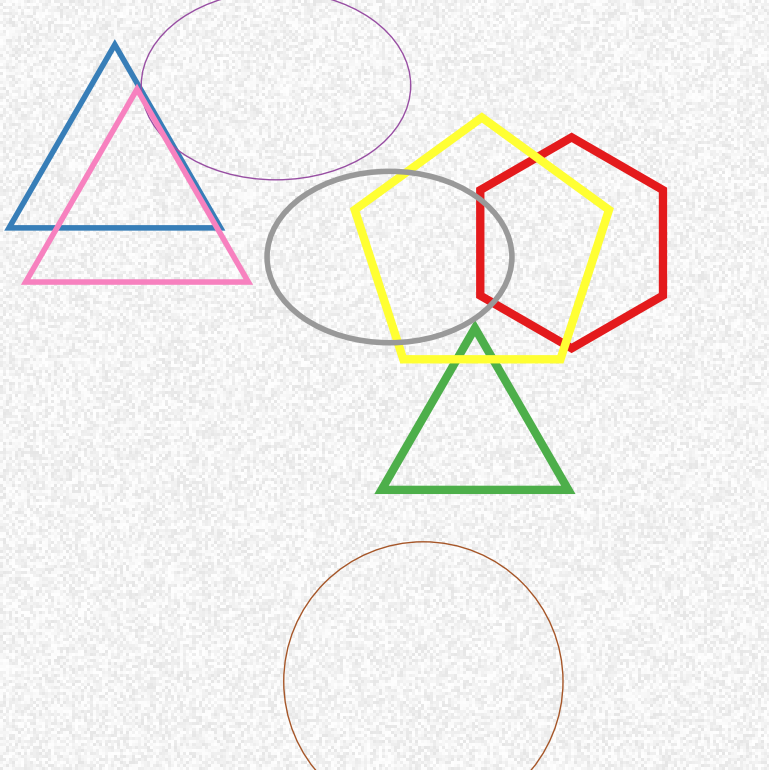[{"shape": "hexagon", "thickness": 3, "radius": 0.68, "center": [0.742, 0.685]}, {"shape": "triangle", "thickness": 2, "radius": 0.79, "center": [0.149, 0.783]}, {"shape": "triangle", "thickness": 3, "radius": 0.7, "center": [0.617, 0.434]}, {"shape": "oval", "thickness": 0.5, "radius": 0.87, "center": [0.358, 0.889]}, {"shape": "pentagon", "thickness": 3, "radius": 0.87, "center": [0.626, 0.674]}, {"shape": "circle", "thickness": 0.5, "radius": 0.91, "center": [0.55, 0.115]}, {"shape": "triangle", "thickness": 2, "radius": 0.83, "center": [0.178, 0.717]}, {"shape": "oval", "thickness": 2, "radius": 0.8, "center": [0.506, 0.666]}]